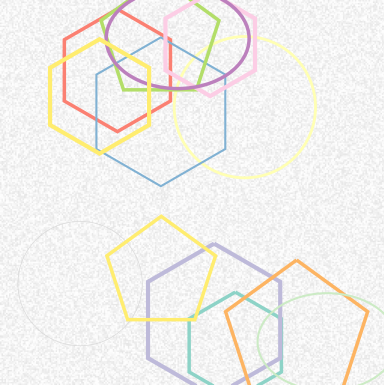[{"shape": "hexagon", "thickness": 2.5, "radius": 0.69, "center": [0.611, 0.103]}, {"shape": "circle", "thickness": 2, "radius": 0.92, "center": [0.636, 0.722]}, {"shape": "hexagon", "thickness": 3, "radius": 0.99, "center": [0.556, 0.169]}, {"shape": "hexagon", "thickness": 2.5, "radius": 0.8, "center": [0.305, 0.817]}, {"shape": "hexagon", "thickness": 1.5, "radius": 0.97, "center": [0.418, 0.71]}, {"shape": "pentagon", "thickness": 2.5, "radius": 0.97, "center": [0.77, 0.131]}, {"shape": "pentagon", "thickness": 2.5, "radius": 0.81, "center": [0.416, 0.897]}, {"shape": "hexagon", "thickness": 3, "radius": 0.67, "center": [0.546, 0.885]}, {"shape": "circle", "thickness": 0.5, "radius": 0.81, "center": [0.208, 0.263]}, {"shape": "oval", "thickness": 2.5, "radius": 0.93, "center": [0.461, 0.9]}, {"shape": "oval", "thickness": 1.5, "radius": 0.9, "center": [0.85, 0.112]}, {"shape": "hexagon", "thickness": 3, "radius": 0.74, "center": [0.259, 0.75]}, {"shape": "pentagon", "thickness": 2.5, "radius": 0.74, "center": [0.419, 0.29]}]